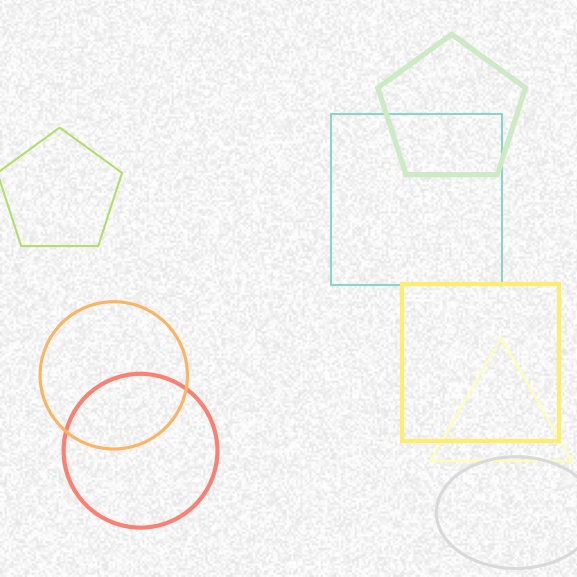[{"shape": "square", "thickness": 1, "radius": 0.74, "center": [0.721, 0.654]}, {"shape": "triangle", "thickness": 1, "radius": 0.71, "center": [0.868, 0.272]}, {"shape": "circle", "thickness": 2, "radius": 0.67, "center": [0.243, 0.219]}, {"shape": "circle", "thickness": 1.5, "radius": 0.64, "center": [0.197, 0.349]}, {"shape": "pentagon", "thickness": 1, "radius": 0.57, "center": [0.103, 0.665]}, {"shape": "oval", "thickness": 1.5, "radius": 0.69, "center": [0.894, 0.111]}, {"shape": "pentagon", "thickness": 2.5, "radius": 0.67, "center": [0.782, 0.805]}, {"shape": "square", "thickness": 2, "radius": 0.68, "center": [0.833, 0.372]}]